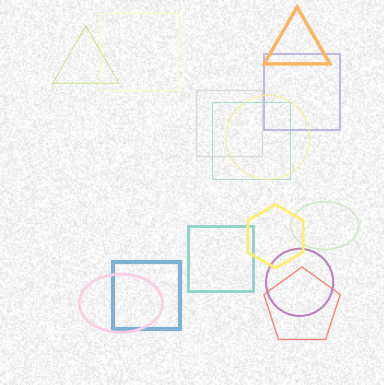[{"shape": "square", "thickness": 0.5, "radius": 0.5, "center": [0.652, 0.635]}, {"shape": "square", "thickness": 2, "radius": 0.42, "center": [0.572, 0.328]}, {"shape": "square", "thickness": 0.5, "radius": 0.5, "center": [0.362, 0.866]}, {"shape": "square", "thickness": 1.5, "radius": 0.5, "center": [0.785, 0.761]}, {"shape": "pentagon", "thickness": 1, "radius": 0.52, "center": [0.785, 0.203]}, {"shape": "square", "thickness": 3, "radius": 0.44, "center": [0.381, 0.232]}, {"shape": "triangle", "thickness": 2.5, "radius": 0.49, "center": [0.772, 0.883]}, {"shape": "triangle", "thickness": 0.5, "radius": 0.5, "center": [0.223, 0.834]}, {"shape": "oval", "thickness": 2, "radius": 0.54, "center": [0.314, 0.213]}, {"shape": "square", "thickness": 1, "radius": 0.43, "center": [0.595, 0.68]}, {"shape": "circle", "thickness": 1.5, "radius": 0.44, "center": [0.778, 0.267]}, {"shape": "oval", "thickness": 1, "radius": 0.44, "center": [0.843, 0.414]}, {"shape": "circle", "thickness": 0.5, "radius": 0.55, "center": [0.696, 0.643]}, {"shape": "hexagon", "thickness": 2, "radius": 0.41, "center": [0.716, 0.386]}]